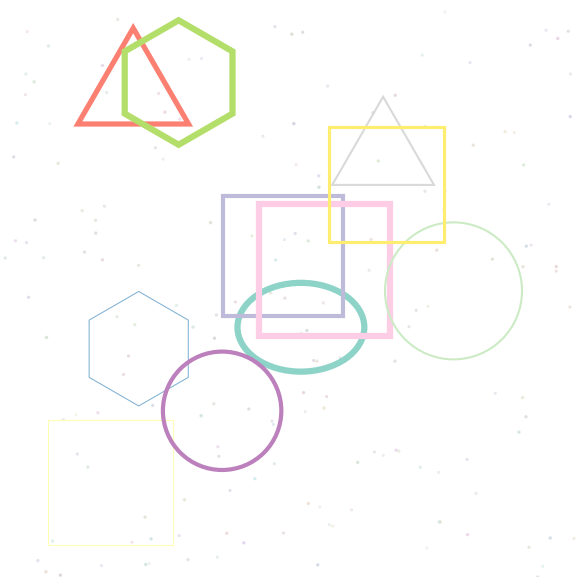[{"shape": "oval", "thickness": 3, "radius": 0.55, "center": [0.521, 0.432]}, {"shape": "square", "thickness": 0.5, "radius": 0.54, "center": [0.191, 0.163]}, {"shape": "square", "thickness": 2, "radius": 0.52, "center": [0.49, 0.555]}, {"shape": "triangle", "thickness": 2.5, "radius": 0.55, "center": [0.231, 0.84]}, {"shape": "hexagon", "thickness": 0.5, "radius": 0.5, "center": [0.24, 0.395]}, {"shape": "hexagon", "thickness": 3, "radius": 0.54, "center": [0.309, 0.856]}, {"shape": "square", "thickness": 3, "radius": 0.57, "center": [0.562, 0.532]}, {"shape": "triangle", "thickness": 1, "radius": 0.51, "center": [0.663, 0.73]}, {"shape": "circle", "thickness": 2, "radius": 0.51, "center": [0.385, 0.288]}, {"shape": "circle", "thickness": 1, "radius": 0.59, "center": [0.785, 0.495]}, {"shape": "square", "thickness": 1.5, "radius": 0.5, "center": [0.669, 0.679]}]